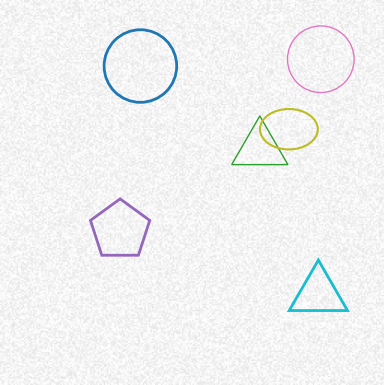[{"shape": "circle", "thickness": 2, "radius": 0.47, "center": [0.365, 0.828]}, {"shape": "triangle", "thickness": 1, "radius": 0.42, "center": [0.675, 0.615]}, {"shape": "pentagon", "thickness": 2, "radius": 0.4, "center": [0.312, 0.402]}, {"shape": "circle", "thickness": 1, "radius": 0.43, "center": [0.833, 0.846]}, {"shape": "oval", "thickness": 1.5, "radius": 0.38, "center": [0.75, 0.664]}, {"shape": "triangle", "thickness": 2, "radius": 0.44, "center": [0.827, 0.237]}]